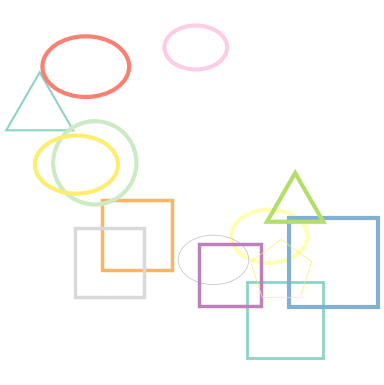[{"shape": "triangle", "thickness": 1.5, "radius": 0.5, "center": [0.103, 0.712]}, {"shape": "square", "thickness": 2, "radius": 0.49, "center": [0.741, 0.168]}, {"shape": "oval", "thickness": 3, "radius": 0.5, "center": [0.699, 0.386]}, {"shape": "oval", "thickness": 0.5, "radius": 0.46, "center": [0.555, 0.325]}, {"shape": "oval", "thickness": 3, "radius": 0.56, "center": [0.223, 0.827]}, {"shape": "square", "thickness": 3, "radius": 0.58, "center": [0.867, 0.319]}, {"shape": "square", "thickness": 2.5, "radius": 0.46, "center": [0.355, 0.389]}, {"shape": "triangle", "thickness": 3, "radius": 0.42, "center": [0.767, 0.466]}, {"shape": "oval", "thickness": 3, "radius": 0.41, "center": [0.508, 0.877]}, {"shape": "square", "thickness": 2.5, "radius": 0.45, "center": [0.284, 0.318]}, {"shape": "square", "thickness": 2.5, "radius": 0.41, "center": [0.598, 0.286]}, {"shape": "circle", "thickness": 3, "radius": 0.54, "center": [0.246, 0.577]}, {"shape": "pentagon", "thickness": 0.5, "radius": 0.42, "center": [0.73, 0.294]}, {"shape": "oval", "thickness": 3, "radius": 0.54, "center": [0.199, 0.572]}]